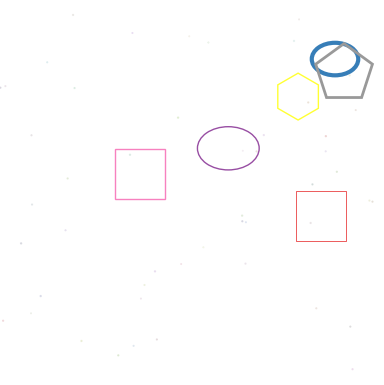[{"shape": "square", "thickness": 0.5, "radius": 0.32, "center": [0.833, 0.439]}, {"shape": "oval", "thickness": 3, "radius": 0.3, "center": [0.87, 0.847]}, {"shape": "oval", "thickness": 1, "radius": 0.4, "center": [0.593, 0.615]}, {"shape": "hexagon", "thickness": 1, "radius": 0.3, "center": [0.774, 0.749]}, {"shape": "square", "thickness": 1, "radius": 0.32, "center": [0.363, 0.547]}, {"shape": "pentagon", "thickness": 2, "radius": 0.39, "center": [0.894, 0.809]}]